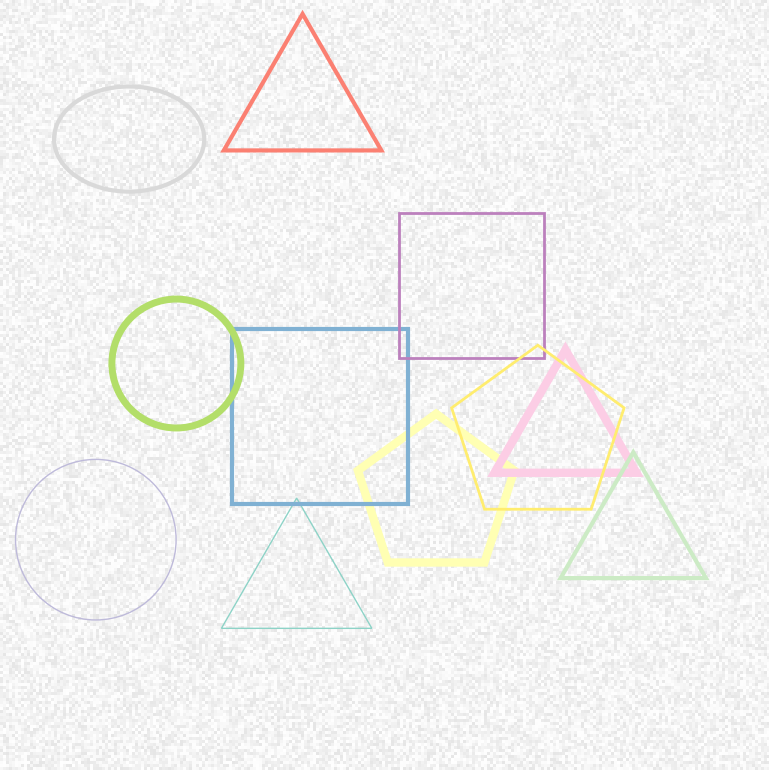[{"shape": "triangle", "thickness": 0.5, "radius": 0.56, "center": [0.385, 0.24]}, {"shape": "pentagon", "thickness": 3, "radius": 0.53, "center": [0.566, 0.356]}, {"shape": "circle", "thickness": 0.5, "radius": 0.52, "center": [0.124, 0.299]}, {"shape": "triangle", "thickness": 1.5, "radius": 0.59, "center": [0.393, 0.864]}, {"shape": "square", "thickness": 1.5, "radius": 0.57, "center": [0.415, 0.46]}, {"shape": "circle", "thickness": 2.5, "radius": 0.42, "center": [0.229, 0.528]}, {"shape": "triangle", "thickness": 3, "radius": 0.53, "center": [0.734, 0.439]}, {"shape": "oval", "thickness": 1.5, "radius": 0.49, "center": [0.168, 0.819]}, {"shape": "square", "thickness": 1, "radius": 0.47, "center": [0.612, 0.629]}, {"shape": "triangle", "thickness": 1.5, "radius": 0.54, "center": [0.822, 0.304]}, {"shape": "pentagon", "thickness": 1, "radius": 0.59, "center": [0.699, 0.434]}]